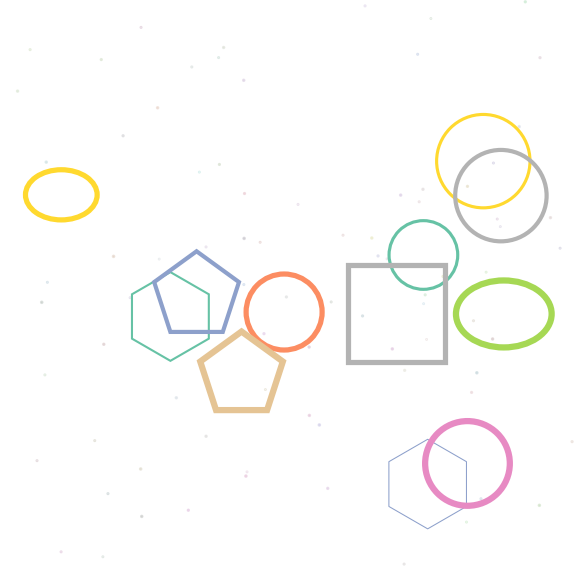[{"shape": "hexagon", "thickness": 1, "radius": 0.38, "center": [0.295, 0.451]}, {"shape": "circle", "thickness": 1.5, "radius": 0.3, "center": [0.733, 0.558]}, {"shape": "circle", "thickness": 2.5, "radius": 0.33, "center": [0.492, 0.459]}, {"shape": "hexagon", "thickness": 0.5, "radius": 0.39, "center": [0.741, 0.161]}, {"shape": "pentagon", "thickness": 2, "radius": 0.39, "center": [0.34, 0.487]}, {"shape": "circle", "thickness": 3, "radius": 0.37, "center": [0.809, 0.197]}, {"shape": "oval", "thickness": 3, "radius": 0.41, "center": [0.872, 0.456]}, {"shape": "oval", "thickness": 2.5, "radius": 0.31, "center": [0.106, 0.662]}, {"shape": "circle", "thickness": 1.5, "radius": 0.4, "center": [0.837, 0.72]}, {"shape": "pentagon", "thickness": 3, "radius": 0.38, "center": [0.418, 0.35]}, {"shape": "circle", "thickness": 2, "radius": 0.4, "center": [0.867, 0.66]}, {"shape": "square", "thickness": 2.5, "radius": 0.42, "center": [0.687, 0.457]}]